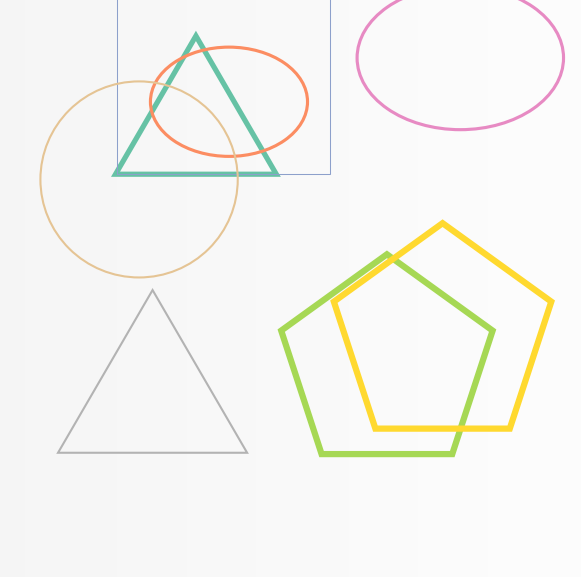[{"shape": "triangle", "thickness": 2.5, "radius": 0.8, "center": [0.337, 0.777]}, {"shape": "oval", "thickness": 1.5, "radius": 0.68, "center": [0.394, 0.823]}, {"shape": "square", "thickness": 0.5, "radius": 0.92, "center": [0.385, 0.881]}, {"shape": "oval", "thickness": 1.5, "radius": 0.89, "center": [0.792, 0.899]}, {"shape": "pentagon", "thickness": 3, "radius": 0.96, "center": [0.666, 0.368]}, {"shape": "pentagon", "thickness": 3, "radius": 0.98, "center": [0.761, 0.416]}, {"shape": "circle", "thickness": 1, "radius": 0.85, "center": [0.239, 0.688]}, {"shape": "triangle", "thickness": 1, "radius": 0.94, "center": [0.262, 0.309]}]